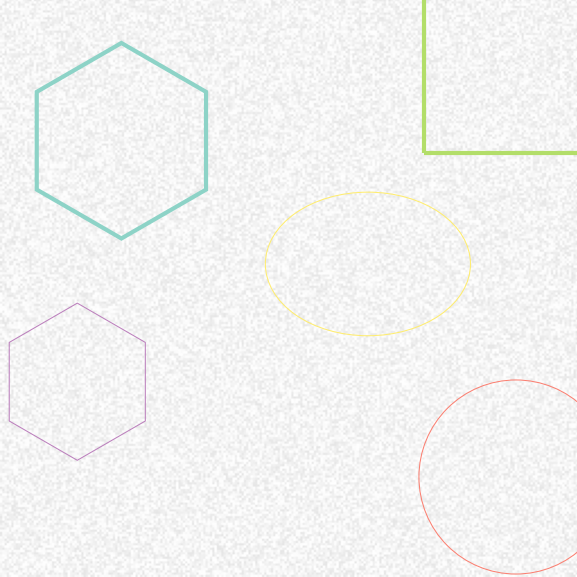[{"shape": "hexagon", "thickness": 2, "radius": 0.85, "center": [0.21, 0.755]}, {"shape": "circle", "thickness": 0.5, "radius": 0.84, "center": [0.893, 0.173]}, {"shape": "square", "thickness": 2, "radius": 0.67, "center": [0.867, 0.869]}, {"shape": "hexagon", "thickness": 0.5, "radius": 0.68, "center": [0.134, 0.338]}, {"shape": "oval", "thickness": 0.5, "radius": 0.89, "center": [0.637, 0.542]}]